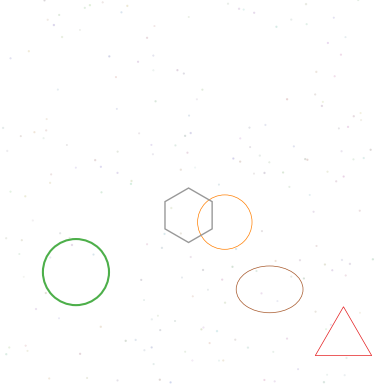[{"shape": "triangle", "thickness": 0.5, "radius": 0.42, "center": [0.892, 0.119]}, {"shape": "circle", "thickness": 1.5, "radius": 0.43, "center": [0.197, 0.293]}, {"shape": "circle", "thickness": 0.5, "radius": 0.35, "center": [0.584, 0.423]}, {"shape": "oval", "thickness": 0.5, "radius": 0.43, "center": [0.7, 0.248]}, {"shape": "hexagon", "thickness": 1, "radius": 0.35, "center": [0.49, 0.441]}]